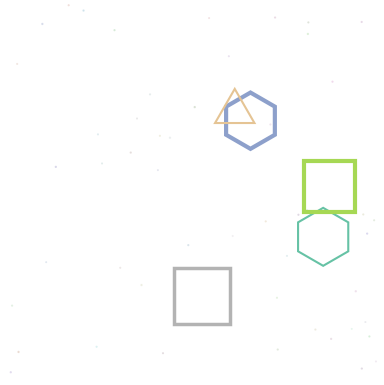[{"shape": "hexagon", "thickness": 1.5, "radius": 0.38, "center": [0.839, 0.385]}, {"shape": "hexagon", "thickness": 3, "radius": 0.37, "center": [0.651, 0.686]}, {"shape": "square", "thickness": 3, "radius": 0.34, "center": [0.856, 0.516]}, {"shape": "triangle", "thickness": 1.5, "radius": 0.3, "center": [0.61, 0.71]}, {"shape": "square", "thickness": 2.5, "radius": 0.37, "center": [0.524, 0.232]}]